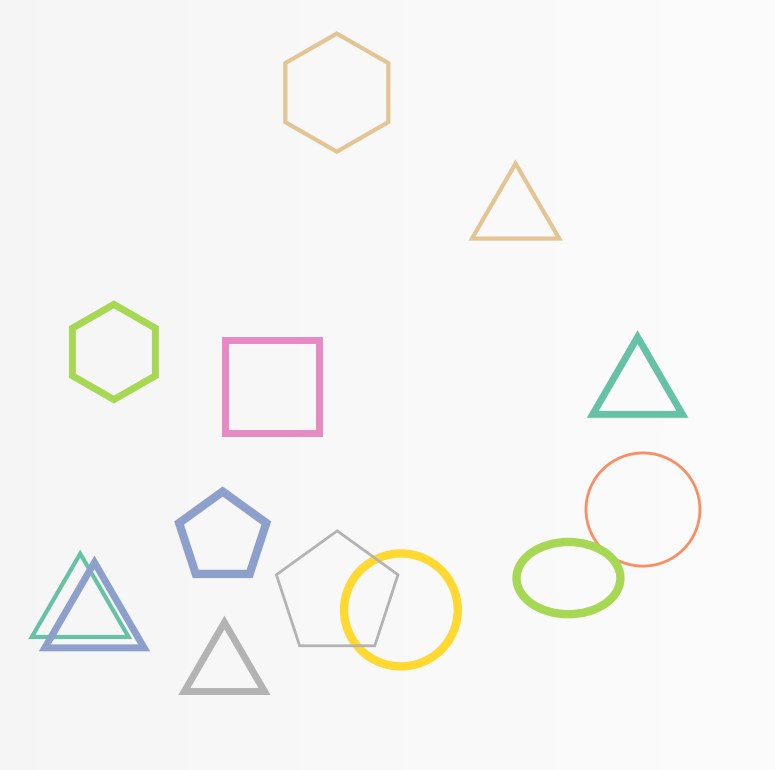[{"shape": "triangle", "thickness": 2.5, "radius": 0.33, "center": [0.823, 0.495]}, {"shape": "triangle", "thickness": 1.5, "radius": 0.36, "center": [0.104, 0.209]}, {"shape": "circle", "thickness": 1, "radius": 0.37, "center": [0.83, 0.338]}, {"shape": "triangle", "thickness": 2.5, "radius": 0.37, "center": [0.122, 0.196]}, {"shape": "pentagon", "thickness": 3, "radius": 0.3, "center": [0.287, 0.302]}, {"shape": "square", "thickness": 2.5, "radius": 0.3, "center": [0.351, 0.498]}, {"shape": "hexagon", "thickness": 2.5, "radius": 0.31, "center": [0.147, 0.543]}, {"shape": "oval", "thickness": 3, "radius": 0.34, "center": [0.733, 0.249]}, {"shape": "circle", "thickness": 3, "radius": 0.37, "center": [0.517, 0.208]}, {"shape": "hexagon", "thickness": 1.5, "radius": 0.38, "center": [0.435, 0.88]}, {"shape": "triangle", "thickness": 1.5, "radius": 0.32, "center": [0.665, 0.723]}, {"shape": "pentagon", "thickness": 1, "radius": 0.41, "center": [0.435, 0.228]}, {"shape": "triangle", "thickness": 2.5, "radius": 0.3, "center": [0.29, 0.132]}]